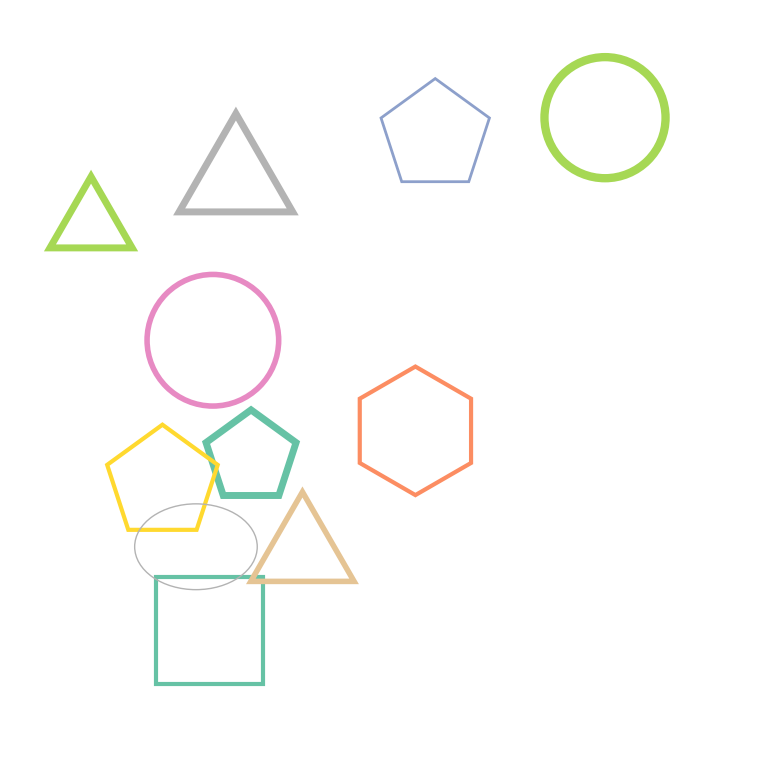[{"shape": "square", "thickness": 1.5, "radius": 0.35, "center": [0.272, 0.181]}, {"shape": "pentagon", "thickness": 2.5, "radius": 0.31, "center": [0.326, 0.406]}, {"shape": "hexagon", "thickness": 1.5, "radius": 0.42, "center": [0.539, 0.44]}, {"shape": "pentagon", "thickness": 1, "radius": 0.37, "center": [0.565, 0.824]}, {"shape": "circle", "thickness": 2, "radius": 0.43, "center": [0.276, 0.558]}, {"shape": "triangle", "thickness": 2.5, "radius": 0.31, "center": [0.118, 0.709]}, {"shape": "circle", "thickness": 3, "radius": 0.39, "center": [0.786, 0.847]}, {"shape": "pentagon", "thickness": 1.5, "radius": 0.38, "center": [0.211, 0.373]}, {"shape": "triangle", "thickness": 2, "radius": 0.39, "center": [0.393, 0.284]}, {"shape": "triangle", "thickness": 2.5, "radius": 0.43, "center": [0.306, 0.767]}, {"shape": "oval", "thickness": 0.5, "radius": 0.4, "center": [0.254, 0.29]}]